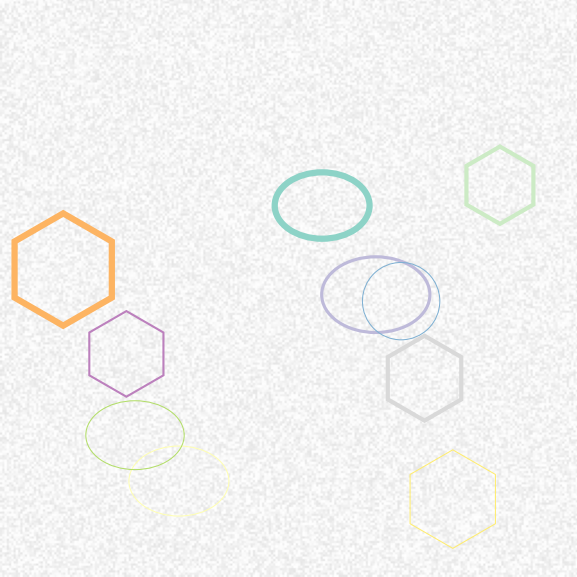[{"shape": "oval", "thickness": 3, "radius": 0.41, "center": [0.558, 0.643]}, {"shape": "oval", "thickness": 0.5, "radius": 0.43, "center": [0.31, 0.166]}, {"shape": "oval", "thickness": 1.5, "radius": 0.47, "center": [0.651, 0.489]}, {"shape": "circle", "thickness": 0.5, "radius": 0.33, "center": [0.695, 0.478]}, {"shape": "hexagon", "thickness": 3, "radius": 0.49, "center": [0.109, 0.532]}, {"shape": "oval", "thickness": 0.5, "radius": 0.43, "center": [0.234, 0.246]}, {"shape": "hexagon", "thickness": 2, "radius": 0.37, "center": [0.735, 0.344]}, {"shape": "hexagon", "thickness": 1, "radius": 0.37, "center": [0.219, 0.386]}, {"shape": "hexagon", "thickness": 2, "radius": 0.33, "center": [0.866, 0.678]}, {"shape": "hexagon", "thickness": 0.5, "radius": 0.43, "center": [0.784, 0.135]}]